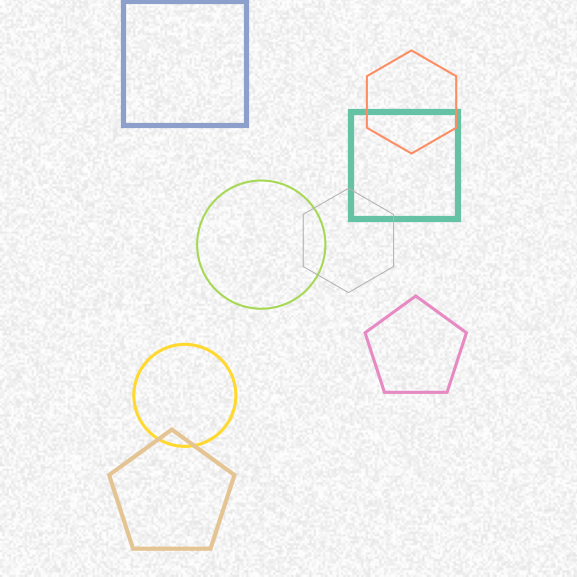[{"shape": "square", "thickness": 3, "radius": 0.46, "center": [0.701, 0.713]}, {"shape": "hexagon", "thickness": 1, "radius": 0.45, "center": [0.713, 0.823]}, {"shape": "square", "thickness": 2.5, "radius": 0.53, "center": [0.319, 0.89]}, {"shape": "pentagon", "thickness": 1.5, "radius": 0.46, "center": [0.72, 0.394]}, {"shape": "circle", "thickness": 1, "radius": 0.56, "center": [0.452, 0.576]}, {"shape": "circle", "thickness": 1.5, "radius": 0.44, "center": [0.32, 0.315]}, {"shape": "pentagon", "thickness": 2, "radius": 0.57, "center": [0.297, 0.141]}, {"shape": "hexagon", "thickness": 0.5, "radius": 0.45, "center": [0.603, 0.583]}]